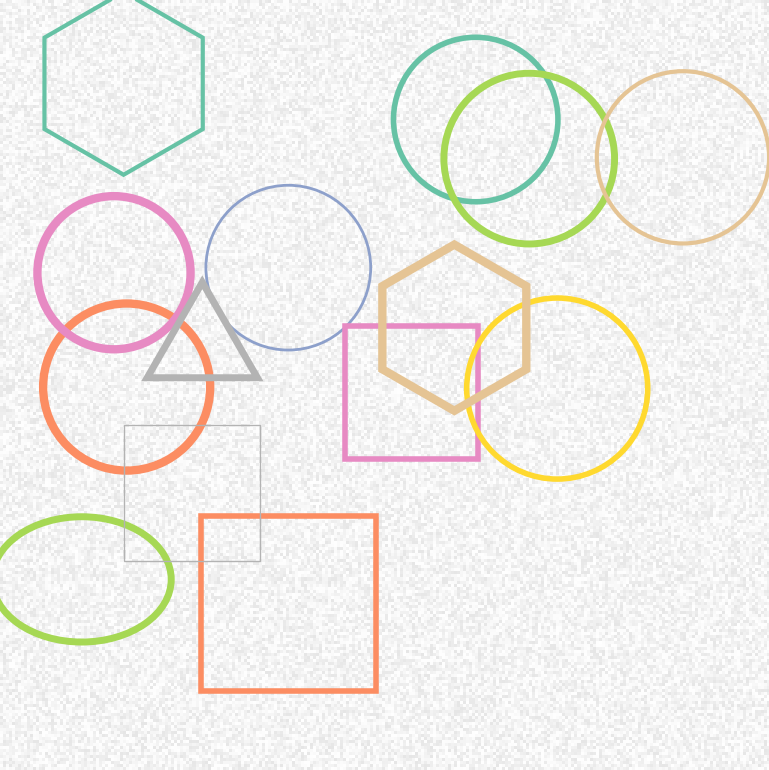[{"shape": "circle", "thickness": 2, "radius": 0.53, "center": [0.618, 0.845]}, {"shape": "hexagon", "thickness": 1.5, "radius": 0.59, "center": [0.161, 0.892]}, {"shape": "circle", "thickness": 3, "radius": 0.54, "center": [0.164, 0.497]}, {"shape": "square", "thickness": 2, "radius": 0.57, "center": [0.374, 0.217]}, {"shape": "circle", "thickness": 1, "radius": 0.53, "center": [0.374, 0.652]}, {"shape": "square", "thickness": 2, "radius": 0.43, "center": [0.534, 0.49]}, {"shape": "circle", "thickness": 3, "radius": 0.5, "center": [0.148, 0.646]}, {"shape": "circle", "thickness": 2.5, "radius": 0.55, "center": [0.687, 0.794]}, {"shape": "oval", "thickness": 2.5, "radius": 0.58, "center": [0.106, 0.248]}, {"shape": "circle", "thickness": 2, "radius": 0.59, "center": [0.724, 0.495]}, {"shape": "hexagon", "thickness": 3, "radius": 0.54, "center": [0.59, 0.574]}, {"shape": "circle", "thickness": 1.5, "radius": 0.56, "center": [0.887, 0.796]}, {"shape": "triangle", "thickness": 2.5, "radius": 0.41, "center": [0.263, 0.551]}, {"shape": "square", "thickness": 0.5, "radius": 0.44, "center": [0.25, 0.36]}]